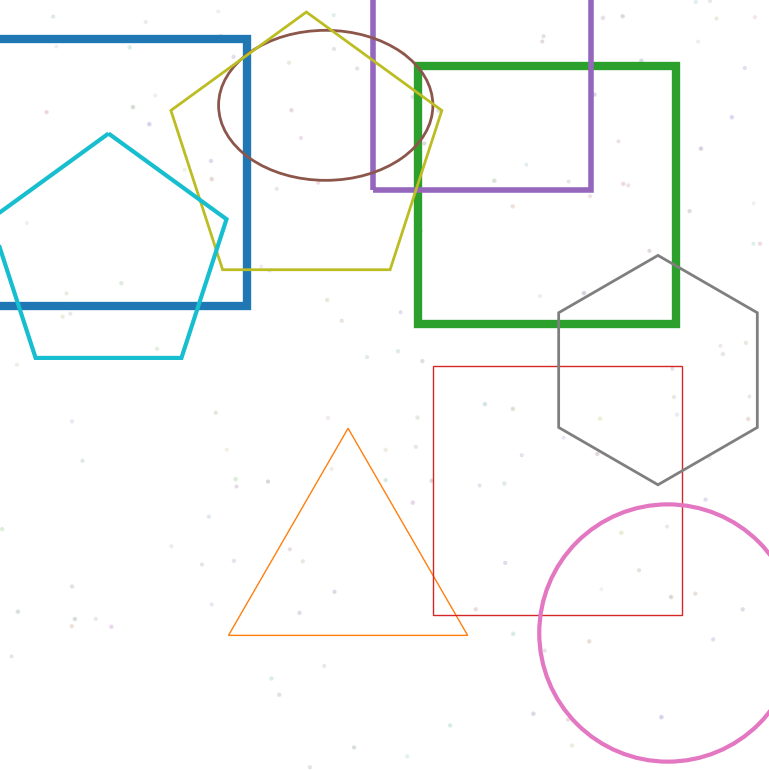[{"shape": "square", "thickness": 3, "radius": 0.87, "center": [0.147, 0.776]}, {"shape": "triangle", "thickness": 0.5, "radius": 0.9, "center": [0.452, 0.264]}, {"shape": "square", "thickness": 3, "radius": 0.84, "center": [0.71, 0.747]}, {"shape": "square", "thickness": 0.5, "radius": 0.81, "center": [0.724, 0.363]}, {"shape": "square", "thickness": 2, "radius": 0.71, "center": [0.626, 0.895]}, {"shape": "oval", "thickness": 1, "radius": 0.7, "center": [0.423, 0.863]}, {"shape": "circle", "thickness": 1.5, "radius": 0.84, "center": [0.867, 0.178]}, {"shape": "hexagon", "thickness": 1, "radius": 0.74, "center": [0.855, 0.519]}, {"shape": "pentagon", "thickness": 1, "radius": 0.92, "center": [0.398, 0.799]}, {"shape": "pentagon", "thickness": 1.5, "radius": 0.81, "center": [0.141, 0.666]}]